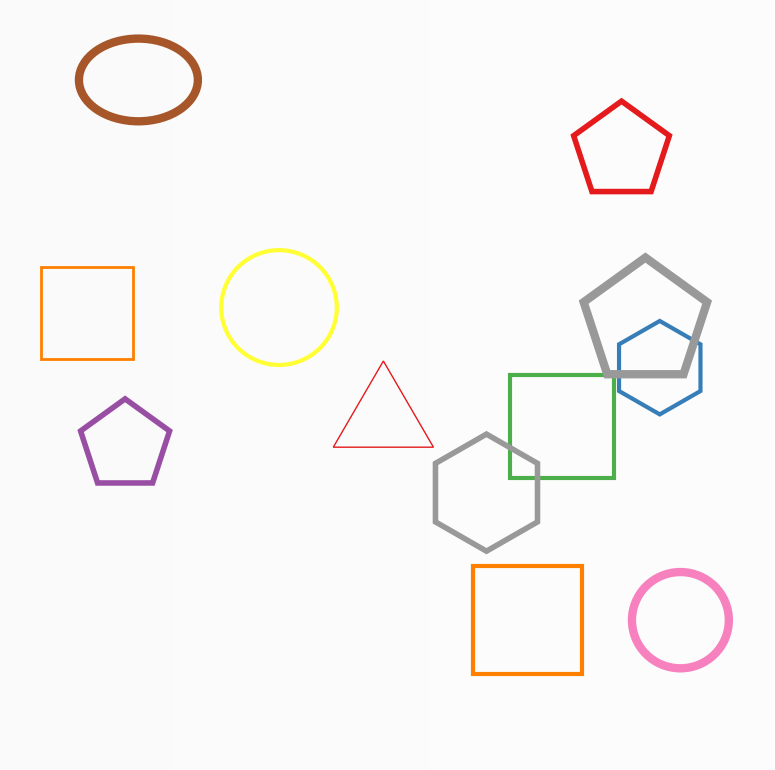[{"shape": "triangle", "thickness": 0.5, "radius": 0.37, "center": [0.495, 0.457]}, {"shape": "pentagon", "thickness": 2, "radius": 0.32, "center": [0.802, 0.804]}, {"shape": "hexagon", "thickness": 1.5, "radius": 0.3, "center": [0.851, 0.523]}, {"shape": "square", "thickness": 1.5, "radius": 0.33, "center": [0.725, 0.446]}, {"shape": "pentagon", "thickness": 2, "radius": 0.3, "center": [0.161, 0.422]}, {"shape": "square", "thickness": 1, "radius": 0.3, "center": [0.112, 0.593]}, {"shape": "square", "thickness": 1.5, "radius": 0.35, "center": [0.681, 0.195]}, {"shape": "circle", "thickness": 1.5, "radius": 0.37, "center": [0.36, 0.601]}, {"shape": "oval", "thickness": 3, "radius": 0.38, "center": [0.179, 0.896]}, {"shape": "circle", "thickness": 3, "radius": 0.31, "center": [0.878, 0.195]}, {"shape": "pentagon", "thickness": 3, "radius": 0.42, "center": [0.833, 0.582]}, {"shape": "hexagon", "thickness": 2, "radius": 0.38, "center": [0.628, 0.36]}]